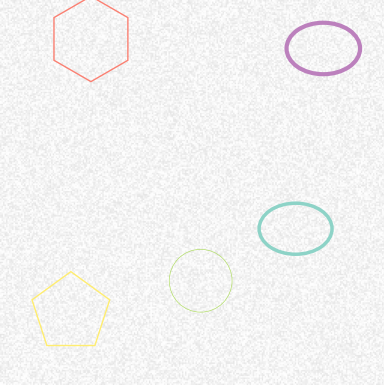[{"shape": "oval", "thickness": 2.5, "radius": 0.47, "center": [0.768, 0.406]}, {"shape": "hexagon", "thickness": 1, "radius": 0.55, "center": [0.236, 0.899]}, {"shape": "circle", "thickness": 0.5, "radius": 0.41, "center": [0.521, 0.271]}, {"shape": "oval", "thickness": 3, "radius": 0.48, "center": [0.84, 0.874]}, {"shape": "pentagon", "thickness": 1, "radius": 0.53, "center": [0.184, 0.188]}]